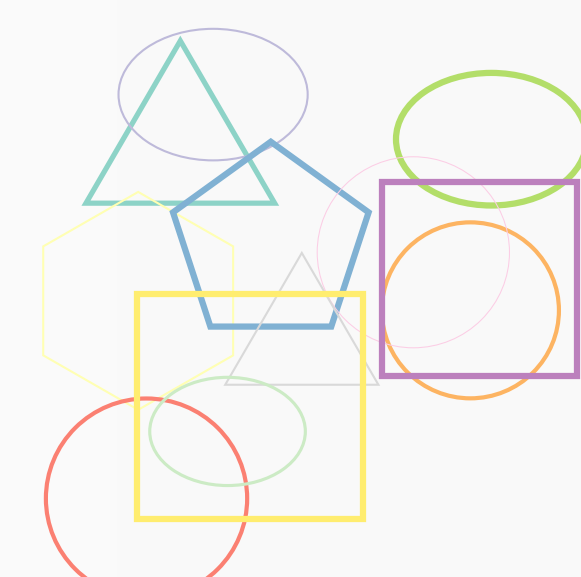[{"shape": "triangle", "thickness": 2.5, "radius": 0.94, "center": [0.31, 0.741]}, {"shape": "hexagon", "thickness": 1, "radius": 0.94, "center": [0.238, 0.478]}, {"shape": "oval", "thickness": 1, "radius": 0.81, "center": [0.367, 0.835]}, {"shape": "circle", "thickness": 2, "radius": 0.87, "center": [0.252, 0.136]}, {"shape": "pentagon", "thickness": 3, "radius": 0.88, "center": [0.466, 0.577]}, {"shape": "circle", "thickness": 2, "radius": 0.76, "center": [0.809, 0.462]}, {"shape": "oval", "thickness": 3, "radius": 0.82, "center": [0.845, 0.758]}, {"shape": "circle", "thickness": 0.5, "radius": 0.83, "center": [0.711, 0.562]}, {"shape": "triangle", "thickness": 1, "radius": 0.76, "center": [0.519, 0.409]}, {"shape": "square", "thickness": 3, "radius": 0.84, "center": [0.825, 0.517]}, {"shape": "oval", "thickness": 1.5, "radius": 0.67, "center": [0.391, 0.252]}, {"shape": "square", "thickness": 3, "radius": 0.97, "center": [0.429, 0.296]}]